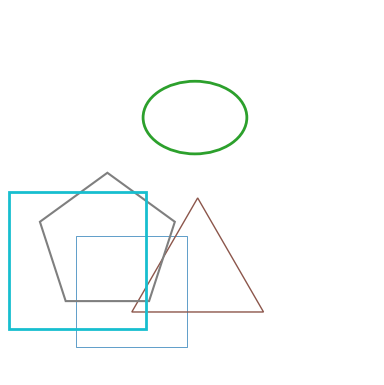[{"shape": "square", "thickness": 0.5, "radius": 0.72, "center": [0.342, 0.243]}, {"shape": "oval", "thickness": 2, "radius": 0.67, "center": [0.506, 0.695]}, {"shape": "triangle", "thickness": 1, "radius": 0.99, "center": [0.513, 0.288]}, {"shape": "pentagon", "thickness": 1.5, "radius": 0.92, "center": [0.279, 0.367]}, {"shape": "square", "thickness": 2, "radius": 0.89, "center": [0.201, 0.324]}]